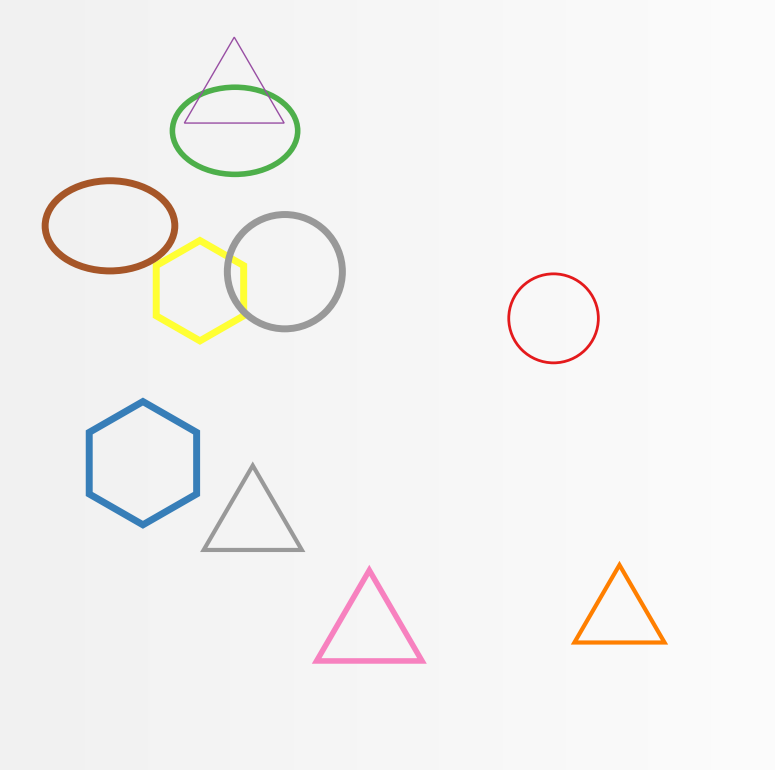[{"shape": "circle", "thickness": 1, "radius": 0.29, "center": [0.714, 0.587]}, {"shape": "hexagon", "thickness": 2.5, "radius": 0.4, "center": [0.184, 0.398]}, {"shape": "oval", "thickness": 2, "radius": 0.4, "center": [0.303, 0.83]}, {"shape": "triangle", "thickness": 0.5, "radius": 0.37, "center": [0.302, 0.877]}, {"shape": "triangle", "thickness": 1.5, "radius": 0.34, "center": [0.799, 0.199]}, {"shape": "hexagon", "thickness": 2.5, "radius": 0.33, "center": [0.258, 0.622]}, {"shape": "oval", "thickness": 2.5, "radius": 0.42, "center": [0.142, 0.707]}, {"shape": "triangle", "thickness": 2, "radius": 0.39, "center": [0.477, 0.181]}, {"shape": "triangle", "thickness": 1.5, "radius": 0.37, "center": [0.326, 0.322]}, {"shape": "circle", "thickness": 2.5, "radius": 0.37, "center": [0.368, 0.647]}]